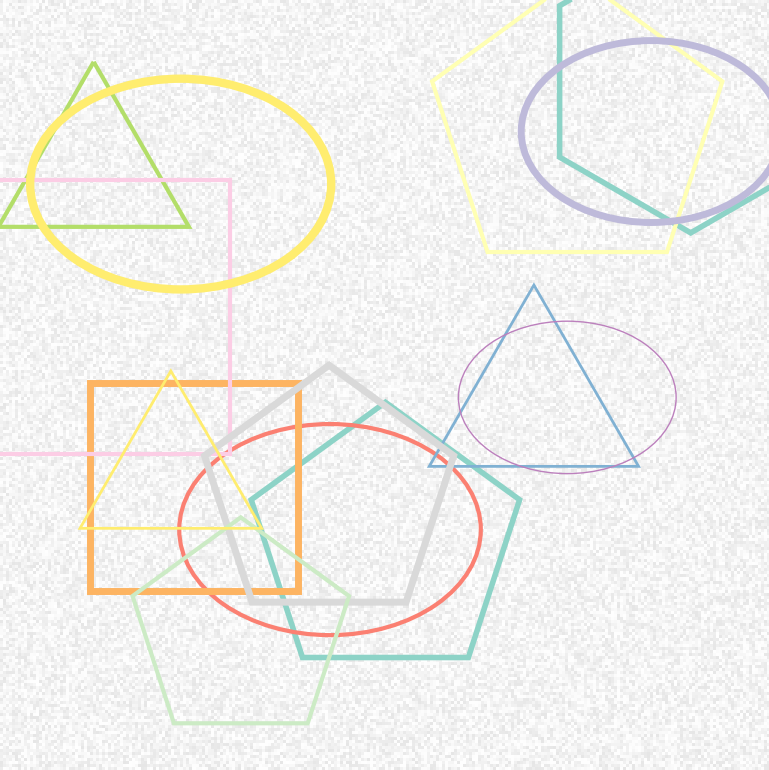[{"shape": "pentagon", "thickness": 2, "radius": 0.92, "center": [0.501, 0.294]}, {"shape": "hexagon", "thickness": 2, "radius": 0.98, "center": [0.897, 0.894]}, {"shape": "pentagon", "thickness": 1.5, "radius": 0.99, "center": [0.75, 0.833]}, {"shape": "oval", "thickness": 2.5, "radius": 0.84, "center": [0.846, 0.829]}, {"shape": "oval", "thickness": 1.5, "radius": 0.98, "center": [0.429, 0.312]}, {"shape": "triangle", "thickness": 1, "radius": 0.78, "center": [0.693, 0.473]}, {"shape": "square", "thickness": 2.5, "radius": 0.67, "center": [0.252, 0.368]}, {"shape": "triangle", "thickness": 1.5, "radius": 0.71, "center": [0.122, 0.777]}, {"shape": "square", "thickness": 1.5, "radius": 0.89, "center": [0.121, 0.588]}, {"shape": "pentagon", "thickness": 2.5, "radius": 0.85, "center": [0.427, 0.356]}, {"shape": "oval", "thickness": 0.5, "radius": 0.71, "center": [0.737, 0.484]}, {"shape": "pentagon", "thickness": 1.5, "radius": 0.74, "center": [0.313, 0.18]}, {"shape": "oval", "thickness": 3, "radius": 0.98, "center": [0.235, 0.761]}, {"shape": "triangle", "thickness": 1, "radius": 0.68, "center": [0.222, 0.382]}]